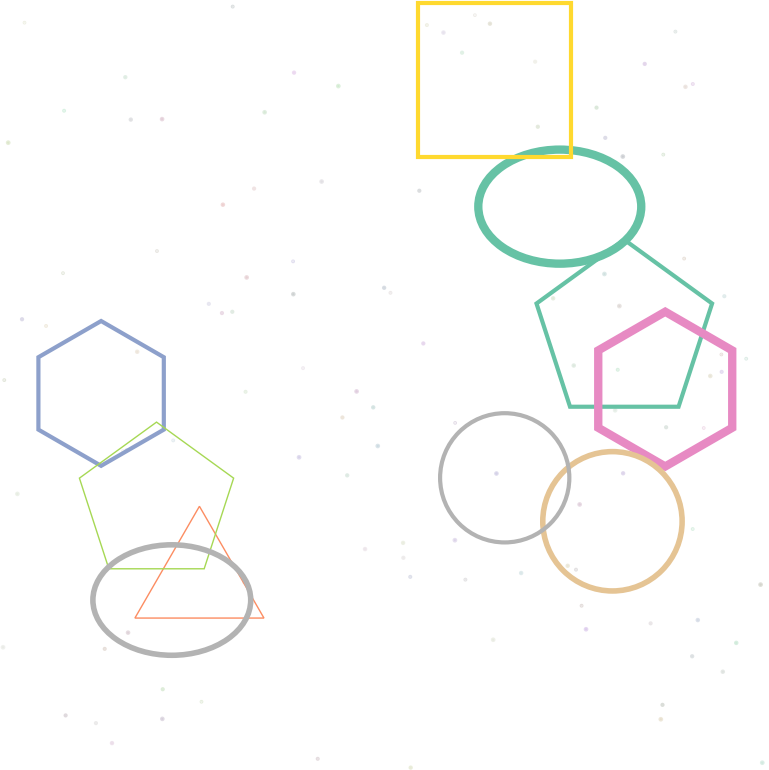[{"shape": "oval", "thickness": 3, "radius": 0.53, "center": [0.727, 0.732]}, {"shape": "pentagon", "thickness": 1.5, "radius": 0.6, "center": [0.811, 0.569]}, {"shape": "triangle", "thickness": 0.5, "radius": 0.48, "center": [0.259, 0.246]}, {"shape": "hexagon", "thickness": 1.5, "radius": 0.47, "center": [0.131, 0.489]}, {"shape": "hexagon", "thickness": 3, "radius": 0.5, "center": [0.864, 0.495]}, {"shape": "pentagon", "thickness": 0.5, "radius": 0.53, "center": [0.203, 0.346]}, {"shape": "square", "thickness": 1.5, "radius": 0.5, "center": [0.642, 0.896]}, {"shape": "circle", "thickness": 2, "radius": 0.45, "center": [0.795, 0.323]}, {"shape": "circle", "thickness": 1.5, "radius": 0.42, "center": [0.655, 0.379]}, {"shape": "oval", "thickness": 2, "radius": 0.51, "center": [0.223, 0.221]}]